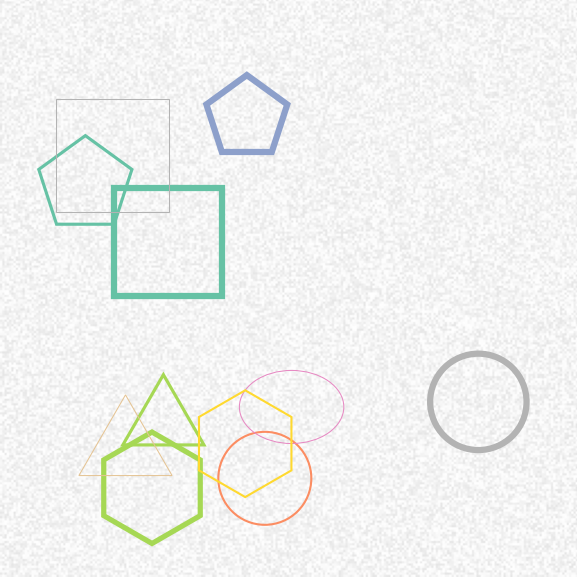[{"shape": "pentagon", "thickness": 1.5, "radius": 0.42, "center": [0.148, 0.679]}, {"shape": "square", "thickness": 3, "radius": 0.47, "center": [0.291, 0.58]}, {"shape": "circle", "thickness": 1, "radius": 0.4, "center": [0.459, 0.171]}, {"shape": "pentagon", "thickness": 3, "radius": 0.37, "center": [0.427, 0.796]}, {"shape": "oval", "thickness": 0.5, "radius": 0.45, "center": [0.505, 0.294]}, {"shape": "triangle", "thickness": 1.5, "radius": 0.41, "center": [0.283, 0.269]}, {"shape": "hexagon", "thickness": 2.5, "radius": 0.48, "center": [0.263, 0.155]}, {"shape": "hexagon", "thickness": 1, "radius": 0.46, "center": [0.425, 0.231]}, {"shape": "triangle", "thickness": 0.5, "radius": 0.47, "center": [0.217, 0.222]}, {"shape": "circle", "thickness": 3, "radius": 0.42, "center": [0.828, 0.303]}, {"shape": "square", "thickness": 0.5, "radius": 0.49, "center": [0.195, 0.73]}]